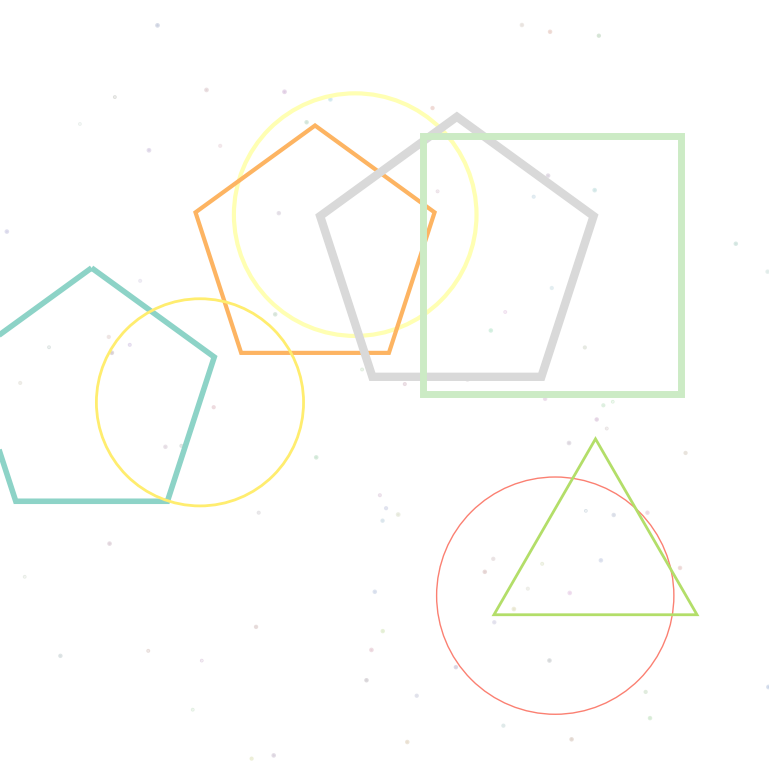[{"shape": "pentagon", "thickness": 2, "radius": 0.84, "center": [0.119, 0.485]}, {"shape": "circle", "thickness": 1.5, "radius": 0.79, "center": [0.461, 0.721]}, {"shape": "circle", "thickness": 0.5, "radius": 0.77, "center": [0.721, 0.226]}, {"shape": "pentagon", "thickness": 1.5, "radius": 0.82, "center": [0.409, 0.674]}, {"shape": "triangle", "thickness": 1, "radius": 0.76, "center": [0.773, 0.278]}, {"shape": "pentagon", "thickness": 3, "radius": 0.93, "center": [0.593, 0.662]}, {"shape": "square", "thickness": 2.5, "radius": 0.84, "center": [0.716, 0.655]}, {"shape": "circle", "thickness": 1, "radius": 0.67, "center": [0.26, 0.477]}]